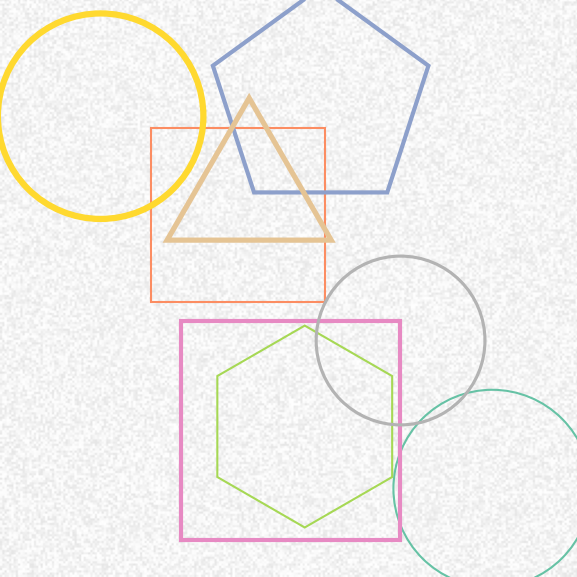[{"shape": "circle", "thickness": 1, "radius": 0.85, "center": [0.852, 0.153]}, {"shape": "square", "thickness": 1, "radius": 0.75, "center": [0.412, 0.626]}, {"shape": "pentagon", "thickness": 2, "radius": 0.98, "center": [0.555, 0.825]}, {"shape": "square", "thickness": 2, "radius": 0.95, "center": [0.502, 0.254]}, {"shape": "hexagon", "thickness": 1, "radius": 0.87, "center": [0.528, 0.261]}, {"shape": "circle", "thickness": 3, "radius": 0.89, "center": [0.174, 0.798]}, {"shape": "triangle", "thickness": 2.5, "radius": 0.82, "center": [0.431, 0.665]}, {"shape": "circle", "thickness": 1.5, "radius": 0.73, "center": [0.694, 0.41]}]